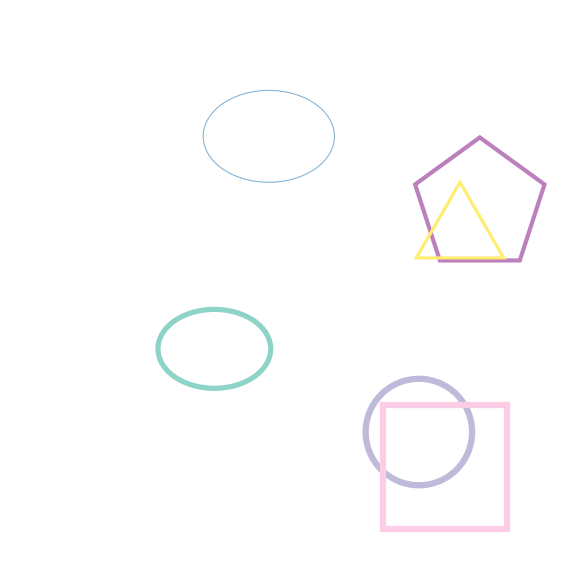[{"shape": "oval", "thickness": 2.5, "radius": 0.49, "center": [0.371, 0.395]}, {"shape": "circle", "thickness": 3, "radius": 0.46, "center": [0.725, 0.251]}, {"shape": "oval", "thickness": 0.5, "radius": 0.57, "center": [0.465, 0.763]}, {"shape": "square", "thickness": 3, "radius": 0.54, "center": [0.771, 0.19]}, {"shape": "pentagon", "thickness": 2, "radius": 0.59, "center": [0.831, 0.643]}, {"shape": "triangle", "thickness": 1.5, "radius": 0.44, "center": [0.797, 0.596]}]